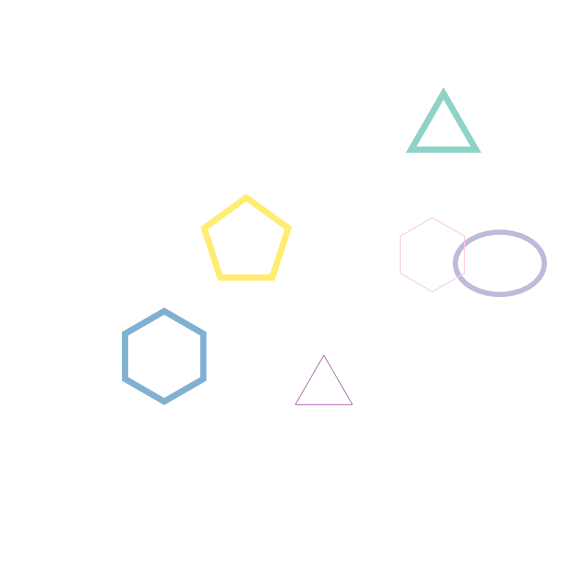[{"shape": "triangle", "thickness": 3, "radius": 0.32, "center": [0.768, 0.772]}, {"shape": "oval", "thickness": 2.5, "radius": 0.39, "center": [0.866, 0.543]}, {"shape": "hexagon", "thickness": 3, "radius": 0.39, "center": [0.284, 0.382]}, {"shape": "hexagon", "thickness": 0.5, "radius": 0.32, "center": [0.749, 0.558]}, {"shape": "triangle", "thickness": 0.5, "radius": 0.29, "center": [0.561, 0.327]}, {"shape": "pentagon", "thickness": 3, "radius": 0.38, "center": [0.426, 0.58]}]